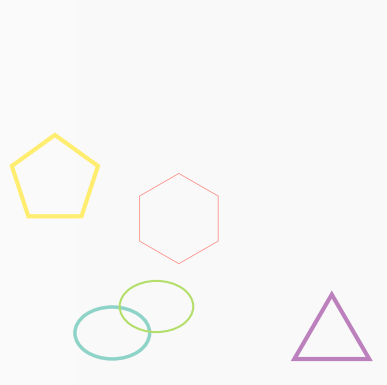[{"shape": "oval", "thickness": 2.5, "radius": 0.48, "center": [0.29, 0.135]}, {"shape": "hexagon", "thickness": 0.5, "radius": 0.59, "center": [0.462, 0.432]}, {"shape": "oval", "thickness": 1.5, "radius": 0.47, "center": [0.404, 0.204]}, {"shape": "triangle", "thickness": 3, "radius": 0.56, "center": [0.856, 0.123]}, {"shape": "pentagon", "thickness": 3, "radius": 0.58, "center": [0.142, 0.533]}]